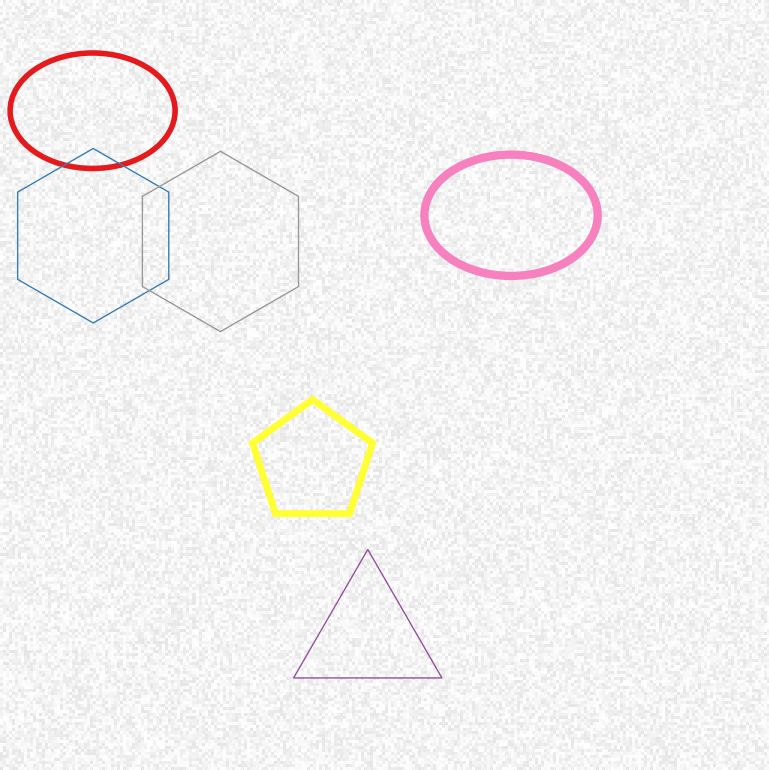[{"shape": "oval", "thickness": 2, "radius": 0.54, "center": [0.12, 0.856]}, {"shape": "hexagon", "thickness": 0.5, "radius": 0.57, "center": [0.121, 0.694]}, {"shape": "triangle", "thickness": 0.5, "radius": 0.56, "center": [0.478, 0.175]}, {"shape": "pentagon", "thickness": 2.5, "radius": 0.41, "center": [0.406, 0.399]}, {"shape": "oval", "thickness": 3, "radius": 0.56, "center": [0.664, 0.72]}, {"shape": "hexagon", "thickness": 0.5, "radius": 0.59, "center": [0.286, 0.686]}]